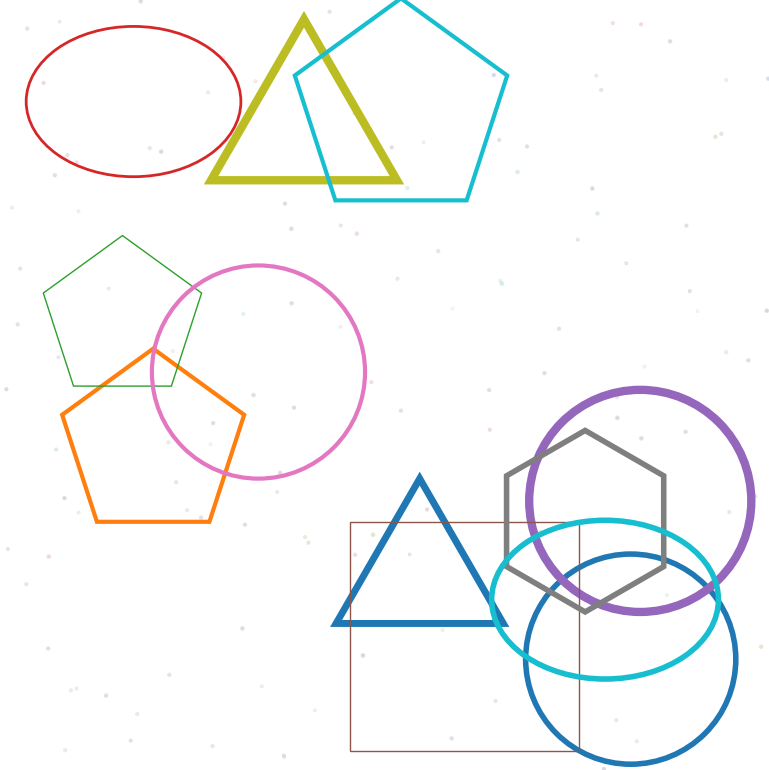[{"shape": "triangle", "thickness": 2.5, "radius": 0.63, "center": [0.545, 0.253]}, {"shape": "circle", "thickness": 2, "radius": 0.68, "center": [0.819, 0.144]}, {"shape": "pentagon", "thickness": 1.5, "radius": 0.62, "center": [0.199, 0.423]}, {"shape": "pentagon", "thickness": 0.5, "radius": 0.54, "center": [0.159, 0.586]}, {"shape": "oval", "thickness": 1, "radius": 0.7, "center": [0.173, 0.868]}, {"shape": "circle", "thickness": 3, "radius": 0.72, "center": [0.831, 0.349]}, {"shape": "square", "thickness": 0.5, "radius": 0.74, "center": [0.603, 0.174]}, {"shape": "circle", "thickness": 1.5, "radius": 0.69, "center": [0.336, 0.517]}, {"shape": "hexagon", "thickness": 2, "radius": 0.59, "center": [0.76, 0.323]}, {"shape": "triangle", "thickness": 3, "radius": 0.7, "center": [0.395, 0.836]}, {"shape": "oval", "thickness": 2, "radius": 0.74, "center": [0.786, 0.221]}, {"shape": "pentagon", "thickness": 1.5, "radius": 0.73, "center": [0.521, 0.857]}]